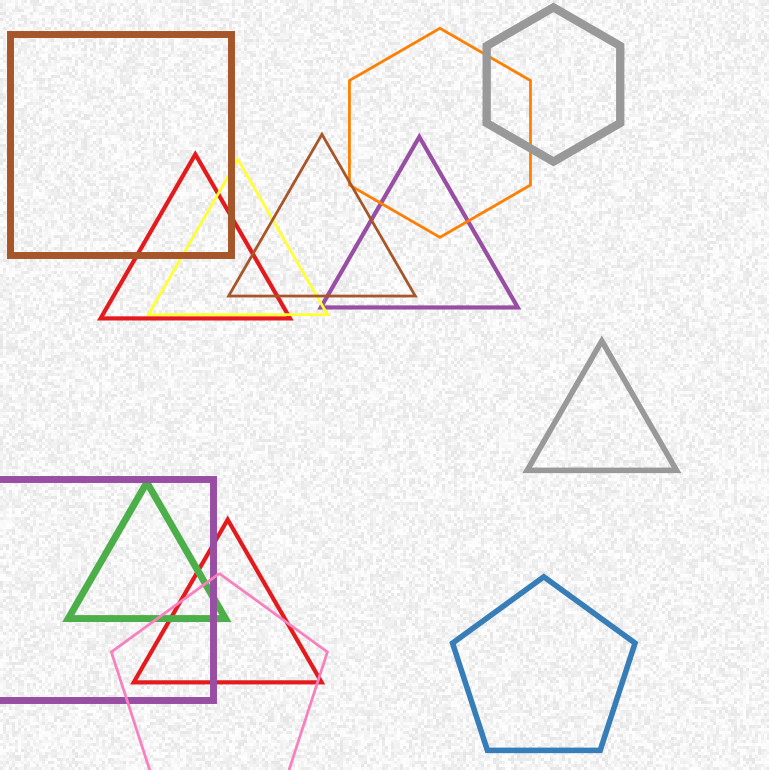[{"shape": "triangle", "thickness": 1.5, "radius": 0.71, "center": [0.254, 0.658]}, {"shape": "triangle", "thickness": 1.5, "radius": 0.7, "center": [0.296, 0.184]}, {"shape": "pentagon", "thickness": 2, "radius": 0.62, "center": [0.706, 0.126]}, {"shape": "triangle", "thickness": 2.5, "radius": 0.59, "center": [0.191, 0.256]}, {"shape": "square", "thickness": 2.5, "radius": 0.72, "center": [0.134, 0.234]}, {"shape": "triangle", "thickness": 1.5, "radius": 0.74, "center": [0.545, 0.675]}, {"shape": "hexagon", "thickness": 1, "radius": 0.68, "center": [0.571, 0.828]}, {"shape": "triangle", "thickness": 1, "radius": 0.67, "center": [0.309, 0.659]}, {"shape": "square", "thickness": 2.5, "radius": 0.72, "center": [0.156, 0.813]}, {"shape": "triangle", "thickness": 1, "radius": 0.7, "center": [0.418, 0.686]}, {"shape": "pentagon", "thickness": 1, "radius": 0.74, "center": [0.285, 0.108]}, {"shape": "triangle", "thickness": 2, "radius": 0.56, "center": [0.782, 0.445]}, {"shape": "hexagon", "thickness": 3, "radius": 0.5, "center": [0.719, 0.89]}]